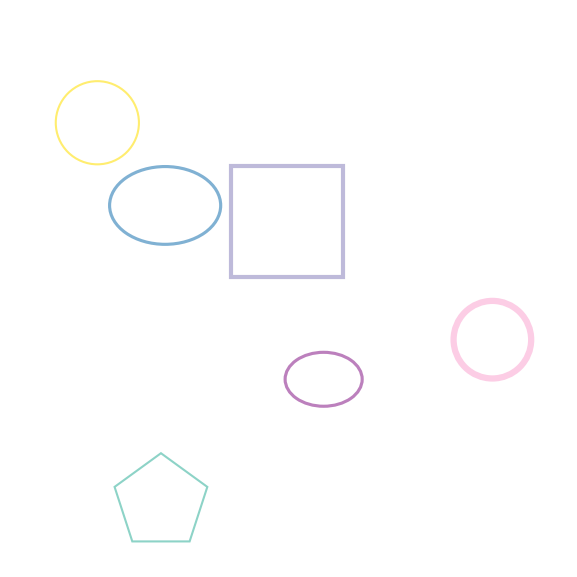[{"shape": "pentagon", "thickness": 1, "radius": 0.42, "center": [0.279, 0.13]}, {"shape": "square", "thickness": 2, "radius": 0.48, "center": [0.497, 0.615]}, {"shape": "oval", "thickness": 1.5, "radius": 0.48, "center": [0.286, 0.643]}, {"shape": "circle", "thickness": 3, "radius": 0.34, "center": [0.853, 0.411]}, {"shape": "oval", "thickness": 1.5, "radius": 0.33, "center": [0.56, 0.342]}, {"shape": "circle", "thickness": 1, "radius": 0.36, "center": [0.169, 0.787]}]